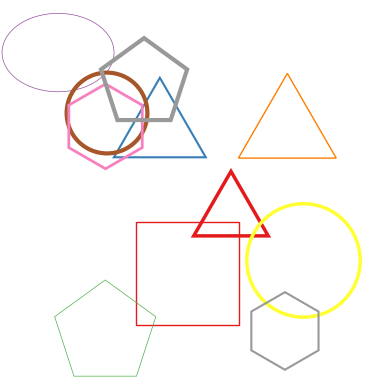[{"shape": "square", "thickness": 1, "radius": 0.67, "center": [0.487, 0.29]}, {"shape": "triangle", "thickness": 2.5, "radius": 0.56, "center": [0.6, 0.443]}, {"shape": "triangle", "thickness": 1.5, "radius": 0.69, "center": [0.415, 0.66]}, {"shape": "pentagon", "thickness": 0.5, "radius": 0.69, "center": [0.273, 0.135]}, {"shape": "oval", "thickness": 0.5, "radius": 0.73, "center": [0.151, 0.863]}, {"shape": "triangle", "thickness": 1, "radius": 0.73, "center": [0.746, 0.663]}, {"shape": "circle", "thickness": 2.5, "radius": 0.74, "center": [0.788, 0.324]}, {"shape": "circle", "thickness": 3, "radius": 0.52, "center": [0.278, 0.706]}, {"shape": "hexagon", "thickness": 2, "radius": 0.55, "center": [0.274, 0.672]}, {"shape": "hexagon", "thickness": 1.5, "radius": 0.5, "center": [0.74, 0.14]}, {"shape": "pentagon", "thickness": 3, "radius": 0.59, "center": [0.374, 0.783]}]